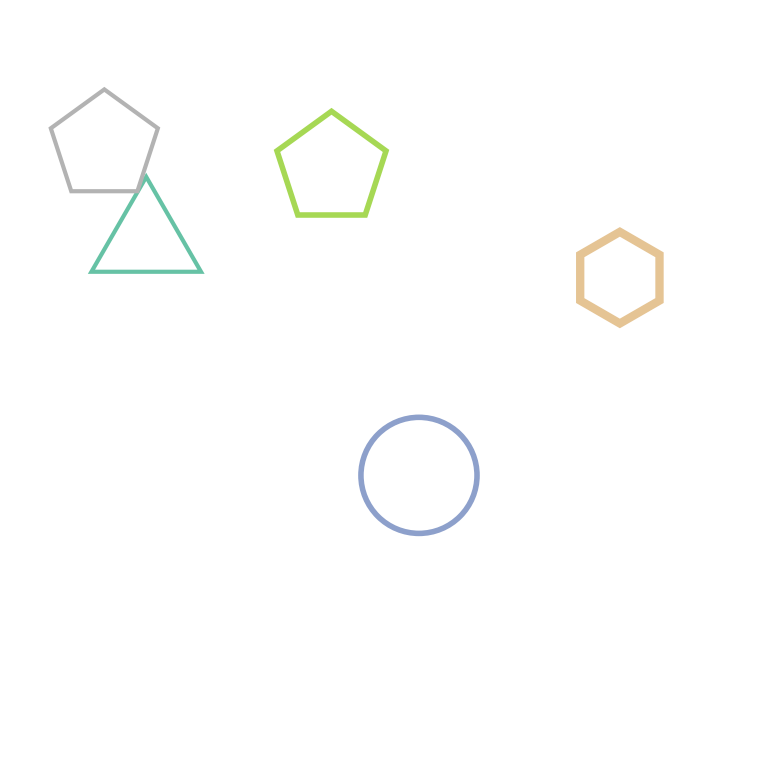[{"shape": "triangle", "thickness": 1.5, "radius": 0.41, "center": [0.19, 0.688]}, {"shape": "circle", "thickness": 2, "radius": 0.38, "center": [0.544, 0.383]}, {"shape": "pentagon", "thickness": 2, "radius": 0.37, "center": [0.431, 0.781]}, {"shape": "hexagon", "thickness": 3, "radius": 0.3, "center": [0.805, 0.639]}, {"shape": "pentagon", "thickness": 1.5, "radius": 0.37, "center": [0.136, 0.811]}]